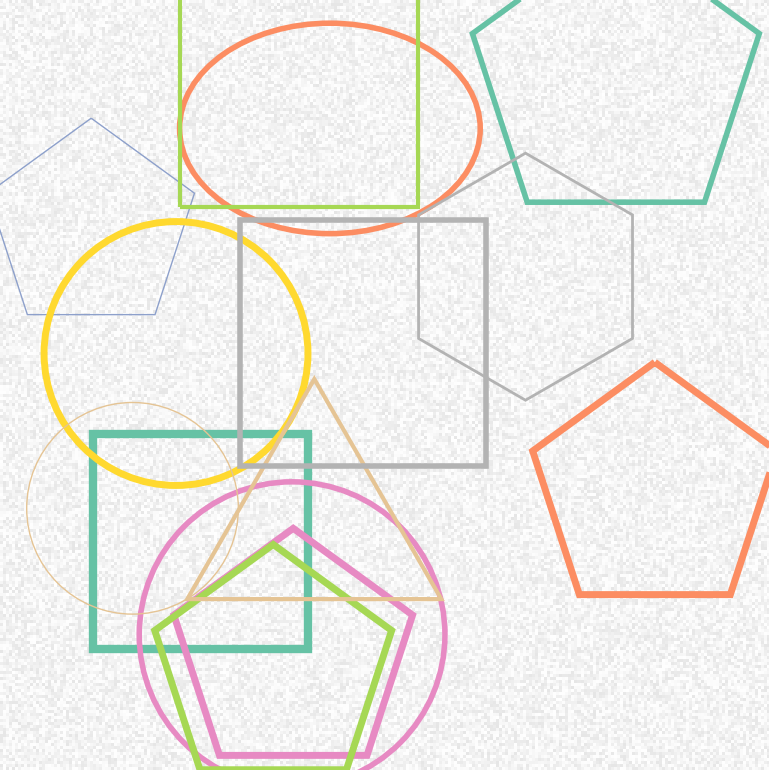[{"shape": "square", "thickness": 3, "radius": 0.7, "center": [0.26, 0.297]}, {"shape": "pentagon", "thickness": 2, "radius": 0.98, "center": [0.8, 0.896]}, {"shape": "oval", "thickness": 2, "radius": 0.98, "center": [0.428, 0.833]}, {"shape": "pentagon", "thickness": 2.5, "radius": 0.83, "center": [0.85, 0.363]}, {"shape": "pentagon", "thickness": 0.5, "radius": 0.71, "center": [0.118, 0.705]}, {"shape": "pentagon", "thickness": 2.5, "radius": 0.81, "center": [0.381, 0.151]}, {"shape": "circle", "thickness": 2, "radius": 0.99, "center": [0.379, 0.176]}, {"shape": "pentagon", "thickness": 2.5, "radius": 0.81, "center": [0.355, 0.131]}, {"shape": "square", "thickness": 1.5, "radius": 0.77, "center": [0.388, 0.885]}, {"shape": "circle", "thickness": 2.5, "radius": 0.86, "center": [0.229, 0.541]}, {"shape": "circle", "thickness": 0.5, "radius": 0.69, "center": [0.172, 0.34]}, {"shape": "triangle", "thickness": 1.5, "radius": 0.95, "center": [0.408, 0.317]}, {"shape": "hexagon", "thickness": 1, "radius": 0.8, "center": [0.683, 0.641]}, {"shape": "square", "thickness": 2, "radius": 0.8, "center": [0.471, 0.555]}]